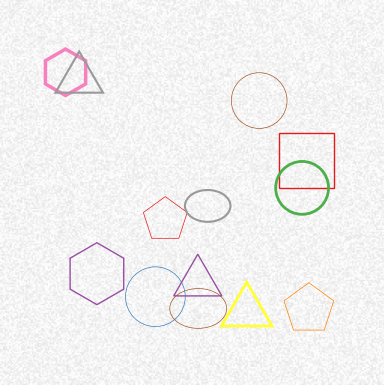[{"shape": "pentagon", "thickness": 0.5, "radius": 0.3, "center": [0.429, 0.429]}, {"shape": "square", "thickness": 1, "radius": 0.36, "center": [0.795, 0.584]}, {"shape": "circle", "thickness": 0.5, "radius": 0.39, "center": [0.404, 0.229]}, {"shape": "circle", "thickness": 2, "radius": 0.34, "center": [0.785, 0.512]}, {"shape": "triangle", "thickness": 1, "radius": 0.36, "center": [0.514, 0.267]}, {"shape": "hexagon", "thickness": 1, "radius": 0.4, "center": [0.252, 0.289]}, {"shape": "pentagon", "thickness": 0.5, "radius": 0.34, "center": [0.802, 0.198]}, {"shape": "triangle", "thickness": 2, "radius": 0.38, "center": [0.641, 0.191]}, {"shape": "circle", "thickness": 0.5, "radius": 0.36, "center": [0.673, 0.739]}, {"shape": "oval", "thickness": 0.5, "radius": 0.37, "center": [0.515, 0.199]}, {"shape": "hexagon", "thickness": 2.5, "radius": 0.3, "center": [0.17, 0.812]}, {"shape": "oval", "thickness": 1.5, "radius": 0.3, "center": [0.539, 0.465]}, {"shape": "triangle", "thickness": 1.5, "radius": 0.36, "center": [0.206, 0.795]}]